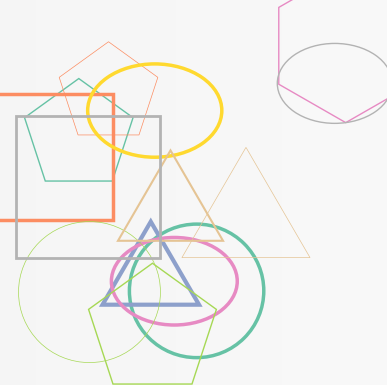[{"shape": "pentagon", "thickness": 1, "radius": 0.74, "center": [0.203, 0.649]}, {"shape": "circle", "thickness": 2.5, "radius": 0.87, "center": [0.507, 0.245]}, {"shape": "pentagon", "thickness": 0.5, "radius": 0.67, "center": [0.28, 0.758]}, {"shape": "square", "thickness": 2.5, "radius": 0.82, "center": [0.128, 0.592]}, {"shape": "triangle", "thickness": 3, "radius": 0.72, "center": [0.389, 0.28]}, {"shape": "hexagon", "thickness": 1, "radius": 1.0, "center": [0.892, 0.881]}, {"shape": "oval", "thickness": 2.5, "radius": 0.81, "center": [0.45, 0.269]}, {"shape": "circle", "thickness": 0.5, "radius": 0.92, "center": [0.231, 0.241]}, {"shape": "pentagon", "thickness": 1, "radius": 0.87, "center": [0.393, 0.143]}, {"shape": "oval", "thickness": 2.5, "radius": 0.87, "center": [0.399, 0.713]}, {"shape": "triangle", "thickness": 0.5, "radius": 0.95, "center": [0.635, 0.426]}, {"shape": "triangle", "thickness": 1.5, "radius": 0.78, "center": [0.44, 0.453]}, {"shape": "oval", "thickness": 1, "radius": 0.74, "center": [0.864, 0.783]}, {"shape": "square", "thickness": 2, "radius": 0.93, "center": [0.227, 0.514]}]